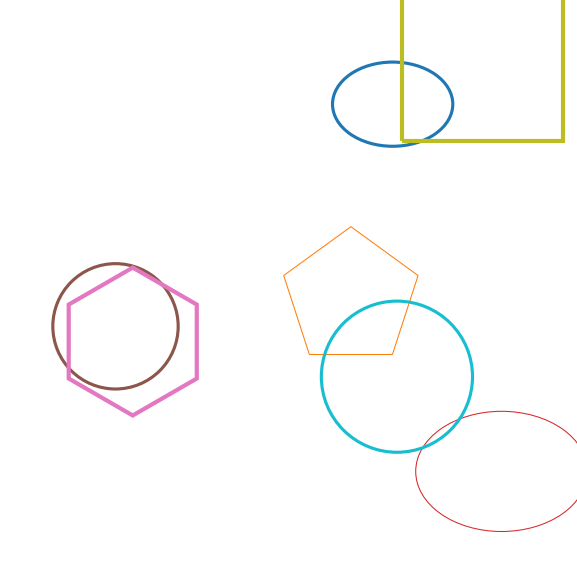[{"shape": "oval", "thickness": 1.5, "radius": 0.52, "center": [0.68, 0.819]}, {"shape": "pentagon", "thickness": 0.5, "radius": 0.61, "center": [0.608, 0.484]}, {"shape": "oval", "thickness": 0.5, "radius": 0.74, "center": [0.868, 0.183]}, {"shape": "circle", "thickness": 1.5, "radius": 0.54, "center": [0.2, 0.434]}, {"shape": "hexagon", "thickness": 2, "radius": 0.64, "center": [0.23, 0.408]}, {"shape": "square", "thickness": 2, "radius": 0.7, "center": [0.835, 0.895]}, {"shape": "circle", "thickness": 1.5, "radius": 0.65, "center": [0.687, 0.347]}]